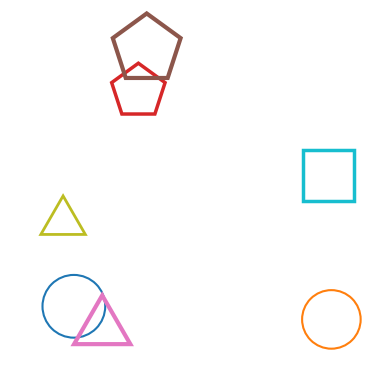[{"shape": "circle", "thickness": 1.5, "radius": 0.41, "center": [0.192, 0.204]}, {"shape": "circle", "thickness": 1.5, "radius": 0.38, "center": [0.861, 0.17]}, {"shape": "pentagon", "thickness": 2.5, "radius": 0.36, "center": [0.359, 0.763]}, {"shape": "pentagon", "thickness": 3, "radius": 0.46, "center": [0.381, 0.872]}, {"shape": "triangle", "thickness": 3, "radius": 0.42, "center": [0.265, 0.148]}, {"shape": "triangle", "thickness": 2, "radius": 0.33, "center": [0.164, 0.424]}, {"shape": "square", "thickness": 2.5, "radius": 0.33, "center": [0.853, 0.544]}]